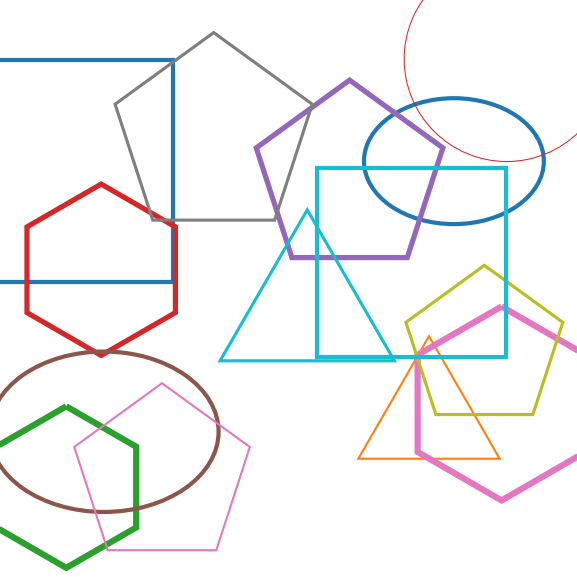[{"shape": "oval", "thickness": 2, "radius": 0.78, "center": [0.786, 0.72]}, {"shape": "square", "thickness": 2, "radius": 0.96, "center": [0.108, 0.703]}, {"shape": "triangle", "thickness": 1, "radius": 0.71, "center": [0.743, 0.276]}, {"shape": "hexagon", "thickness": 3, "radius": 0.7, "center": [0.115, 0.156]}, {"shape": "circle", "thickness": 0.5, "radius": 0.89, "center": [0.878, 0.897]}, {"shape": "hexagon", "thickness": 2.5, "radius": 0.74, "center": [0.175, 0.532]}, {"shape": "pentagon", "thickness": 2.5, "radius": 0.85, "center": [0.605, 0.691]}, {"shape": "oval", "thickness": 2, "radius": 0.99, "center": [0.18, 0.252]}, {"shape": "hexagon", "thickness": 3, "radius": 0.84, "center": [0.869, 0.301]}, {"shape": "pentagon", "thickness": 1, "radius": 0.8, "center": [0.281, 0.176]}, {"shape": "pentagon", "thickness": 1.5, "radius": 0.9, "center": [0.37, 0.763]}, {"shape": "pentagon", "thickness": 1.5, "radius": 0.71, "center": [0.839, 0.397]}, {"shape": "square", "thickness": 2, "radius": 0.82, "center": [0.712, 0.545]}, {"shape": "triangle", "thickness": 1.5, "radius": 0.87, "center": [0.532, 0.461]}]